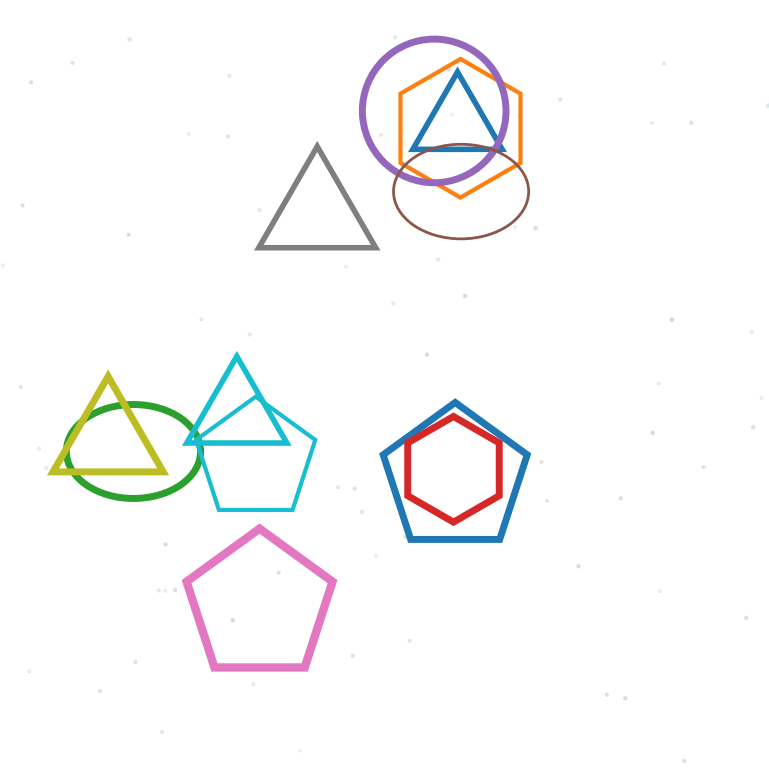[{"shape": "pentagon", "thickness": 2.5, "radius": 0.49, "center": [0.591, 0.379]}, {"shape": "triangle", "thickness": 2, "radius": 0.33, "center": [0.594, 0.84]}, {"shape": "hexagon", "thickness": 1.5, "radius": 0.45, "center": [0.598, 0.833]}, {"shape": "oval", "thickness": 2.5, "radius": 0.44, "center": [0.173, 0.414]}, {"shape": "hexagon", "thickness": 2.5, "radius": 0.34, "center": [0.589, 0.391]}, {"shape": "circle", "thickness": 2.5, "radius": 0.47, "center": [0.564, 0.856]}, {"shape": "oval", "thickness": 1, "radius": 0.44, "center": [0.599, 0.751]}, {"shape": "pentagon", "thickness": 3, "radius": 0.5, "center": [0.337, 0.214]}, {"shape": "triangle", "thickness": 2, "radius": 0.44, "center": [0.412, 0.722]}, {"shape": "triangle", "thickness": 2.5, "radius": 0.41, "center": [0.14, 0.428]}, {"shape": "triangle", "thickness": 2, "radius": 0.38, "center": [0.308, 0.462]}, {"shape": "pentagon", "thickness": 1.5, "radius": 0.41, "center": [0.332, 0.404]}]